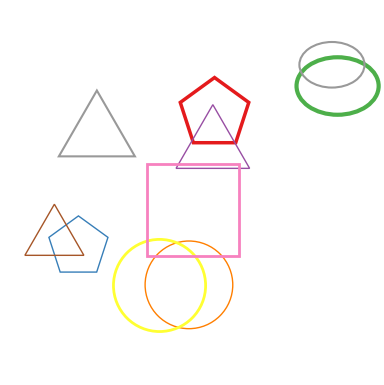[{"shape": "pentagon", "thickness": 2.5, "radius": 0.47, "center": [0.557, 0.705]}, {"shape": "pentagon", "thickness": 1, "radius": 0.4, "center": [0.204, 0.359]}, {"shape": "oval", "thickness": 3, "radius": 0.53, "center": [0.877, 0.777]}, {"shape": "triangle", "thickness": 1, "radius": 0.55, "center": [0.553, 0.618]}, {"shape": "circle", "thickness": 1, "radius": 0.57, "center": [0.491, 0.26]}, {"shape": "circle", "thickness": 2, "radius": 0.6, "center": [0.414, 0.259]}, {"shape": "triangle", "thickness": 1, "radius": 0.44, "center": [0.141, 0.381]}, {"shape": "square", "thickness": 2, "radius": 0.59, "center": [0.501, 0.454]}, {"shape": "triangle", "thickness": 1.5, "radius": 0.57, "center": [0.252, 0.651]}, {"shape": "oval", "thickness": 1.5, "radius": 0.42, "center": [0.862, 0.832]}]